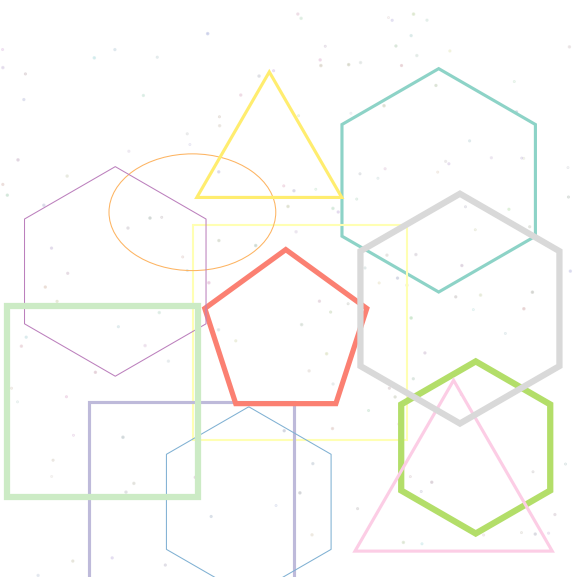[{"shape": "hexagon", "thickness": 1.5, "radius": 0.97, "center": [0.76, 0.687]}, {"shape": "square", "thickness": 1, "radius": 0.93, "center": [0.519, 0.423]}, {"shape": "square", "thickness": 1.5, "radius": 0.89, "center": [0.332, 0.126]}, {"shape": "pentagon", "thickness": 2.5, "radius": 0.74, "center": [0.495, 0.419]}, {"shape": "hexagon", "thickness": 0.5, "radius": 0.82, "center": [0.431, 0.13]}, {"shape": "oval", "thickness": 0.5, "radius": 0.72, "center": [0.333, 0.632]}, {"shape": "hexagon", "thickness": 3, "radius": 0.74, "center": [0.824, 0.224]}, {"shape": "triangle", "thickness": 1.5, "radius": 0.99, "center": [0.785, 0.143]}, {"shape": "hexagon", "thickness": 3, "radius": 0.99, "center": [0.796, 0.465]}, {"shape": "hexagon", "thickness": 0.5, "radius": 0.91, "center": [0.2, 0.529]}, {"shape": "square", "thickness": 3, "radius": 0.82, "center": [0.177, 0.304]}, {"shape": "triangle", "thickness": 1.5, "radius": 0.72, "center": [0.466, 0.73]}]